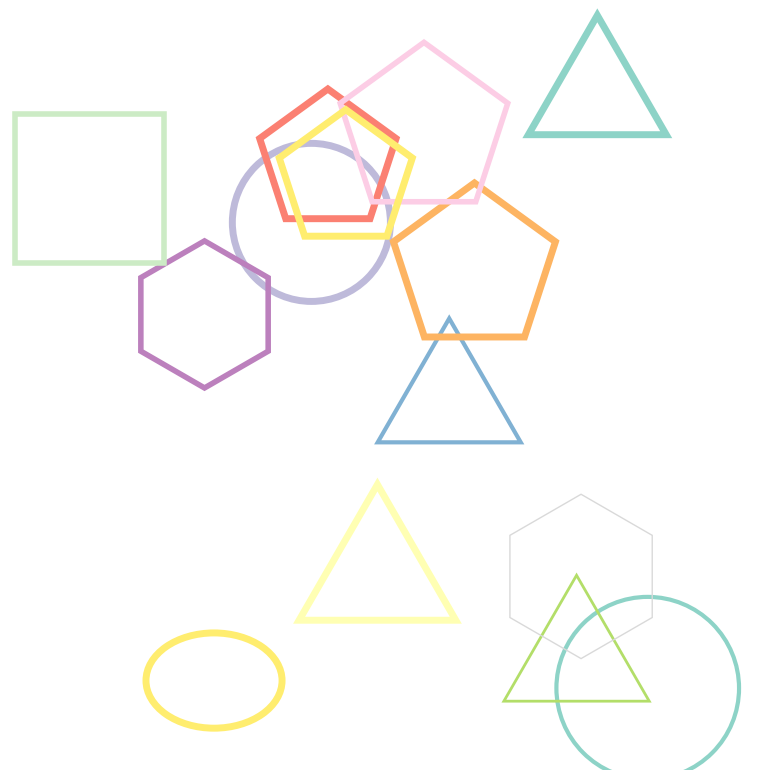[{"shape": "circle", "thickness": 1.5, "radius": 0.59, "center": [0.841, 0.106]}, {"shape": "triangle", "thickness": 2.5, "radius": 0.52, "center": [0.776, 0.877]}, {"shape": "triangle", "thickness": 2.5, "radius": 0.59, "center": [0.49, 0.253]}, {"shape": "circle", "thickness": 2.5, "radius": 0.51, "center": [0.404, 0.711]}, {"shape": "pentagon", "thickness": 2.5, "radius": 0.47, "center": [0.426, 0.791]}, {"shape": "triangle", "thickness": 1.5, "radius": 0.54, "center": [0.583, 0.479]}, {"shape": "pentagon", "thickness": 2.5, "radius": 0.55, "center": [0.616, 0.652]}, {"shape": "triangle", "thickness": 1, "radius": 0.54, "center": [0.749, 0.144]}, {"shape": "pentagon", "thickness": 2, "radius": 0.57, "center": [0.551, 0.831]}, {"shape": "hexagon", "thickness": 0.5, "radius": 0.53, "center": [0.755, 0.251]}, {"shape": "hexagon", "thickness": 2, "radius": 0.48, "center": [0.266, 0.592]}, {"shape": "square", "thickness": 2, "radius": 0.48, "center": [0.116, 0.755]}, {"shape": "pentagon", "thickness": 2.5, "radius": 0.45, "center": [0.449, 0.767]}, {"shape": "oval", "thickness": 2.5, "radius": 0.44, "center": [0.278, 0.116]}]